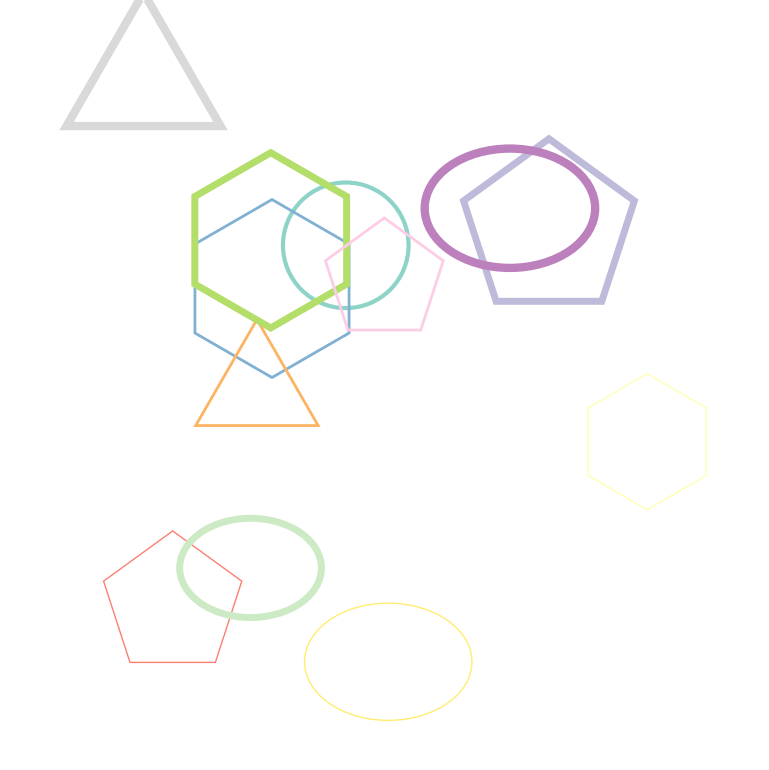[{"shape": "circle", "thickness": 1.5, "radius": 0.41, "center": [0.449, 0.681]}, {"shape": "hexagon", "thickness": 0.5, "radius": 0.44, "center": [0.84, 0.426]}, {"shape": "pentagon", "thickness": 2.5, "radius": 0.58, "center": [0.713, 0.703]}, {"shape": "pentagon", "thickness": 0.5, "radius": 0.47, "center": [0.224, 0.216]}, {"shape": "hexagon", "thickness": 1, "radius": 0.58, "center": [0.353, 0.625]}, {"shape": "triangle", "thickness": 1, "radius": 0.46, "center": [0.334, 0.493]}, {"shape": "hexagon", "thickness": 2.5, "radius": 0.57, "center": [0.352, 0.688]}, {"shape": "pentagon", "thickness": 1, "radius": 0.4, "center": [0.499, 0.636]}, {"shape": "triangle", "thickness": 3, "radius": 0.58, "center": [0.186, 0.894]}, {"shape": "oval", "thickness": 3, "radius": 0.55, "center": [0.662, 0.73]}, {"shape": "oval", "thickness": 2.5, "radius": 0.46, "center": [0.325, 0.262]}, {"shape": "oval", "thickness": 0.5, "radius": 0.54, "center": [0.504, 0.141]}]